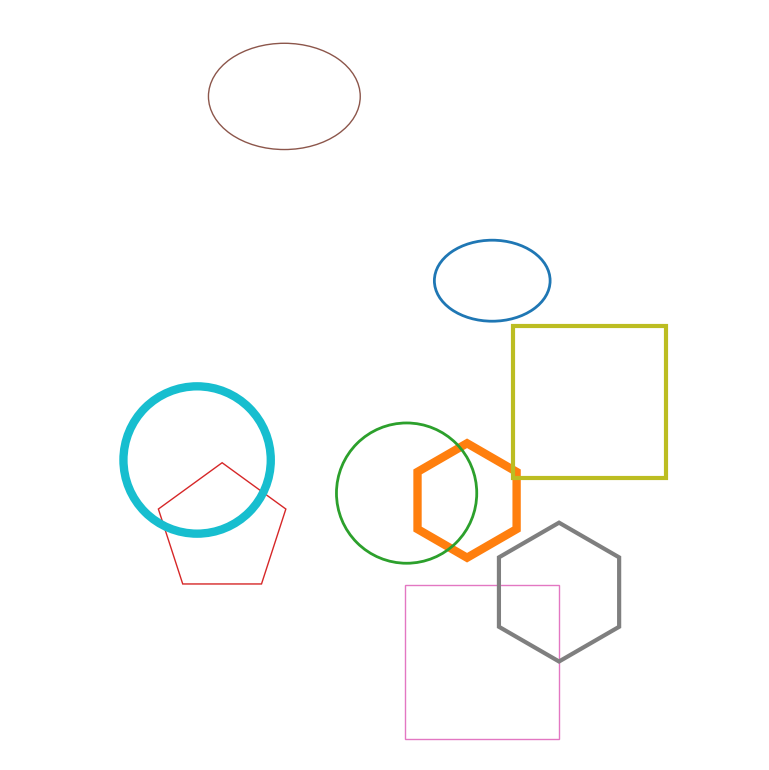[{"shape": "oval", "thickness": 1, "radius": 0.38, "center": [0.639, 0.635]}, {"shape": "hexagon", "thickness": 3, "radius": 0.37, "center": [0.607, 0.35]}, {"shape": "circle", "thickness": 1, "radius": 0.46, "center": [0.528, 0.36]}, {"shape": "pentagon", "thickness": 0.5, "radius": 0.44, "center": [0.288, 0.312]}, {"shape": "oval", "thickness": 0.5, "radius": 0.49, "center": [0.369, 0.875]}, {"shape": "square", "thickness": 0.5, "radius": 0.5, "center": [0.626, 0.14]}, {"shape": "hexagon", "thickness": 1.5, "radius": 0.45, "center": [0.726, 0.231]}, {"shape": "square", "thickness": 1.5, "radius": 0.49, "center": [0.766, 0.478]}, {"shape": "circle", "thickness": 3, "radius": 0.48, "center": [0.256, 0.403]}]